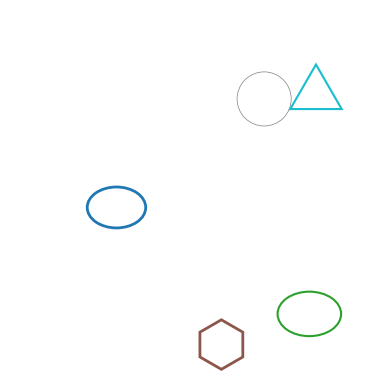[{"shape": "oval", "thickness": 2, "radius": 0.38, "center": [0.303, 0.461]}, {"shape": "oval", "thickness": 1.5, "radius": 0.41, "center": [0.803, 0.185]}, {"shape": "hexagon", "thickness": 2, "radius": 0.32, "center": [0.575, 0.105]}, {"shape": "circle", "thickness": 0.5, "radius": 0.35, "center": [0.686, 0.743]}, {"shape": "triangle", "thickness": 1.5, "radius": 0.39, "center": [0.821, 0.755]}]